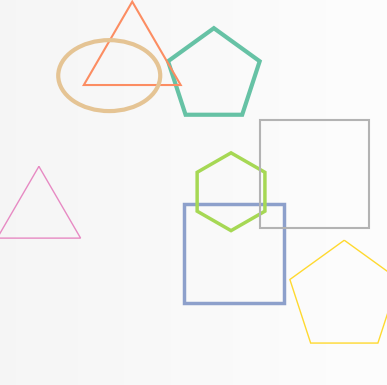[{"shape": "pentagon", "thickness": 3, "radius": 0.62, "center": [0.552, 0.803]}, {"shape": "triangle", "thickness": 1.5, "radius": 0.72, "center": [0.341, 0.851]}, {"shape": "square", "thickness": 2.5, "radius": 0.64, "center": [0.603, 0.341]}, {"shape": "triangle", "thickness": 1, "radius": 0.62, "center": [0.1, 0.444]}, {"shape": "hexagon", "thickness": 2.5, "radius": 0.5, "center": [0.596, 0.502]}, {"shape": "pentagon", "thickness": 1, "radius": 0.74, "center": [0.888, 0.228]}, {"shape": "oval", "thickness": 3, "radius": 0.66, "center": [0.282, 0.804]}, {"shape": "square", "thickness": 1.5, "radius": 0.7, "center": [0.811, 0.548]}]